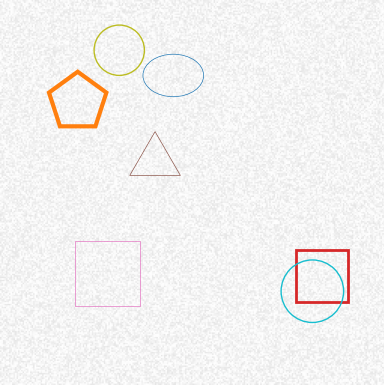[{"shape": "oval", "thickness": 0.5, "radius": 0.39, "center": [0.45, 0.804]}, {"shape": "pentagon", "thickness": 3, "radius": 0.39, "center": [0.202, 0.735]}, {"shape": "square", "thickness": 2, "radius": 0.34, "center": [0.836, 0.284]}, {"shape": "triangle", "thickness": 0.5, "radius": 0.38, "center": [0.403, 0.582]}, {"shape": "square", "thickness": 0.5, "radius": 0.42, "center": [0.28, 0.29]}, {"shape": "circle", "thickness": 1, "radius": 0.33, "center": [0.31, 0.87]}, {"shape": "circle", "thickness": 1, "radius": 0.41, "center": [0.811, 0.244]}]